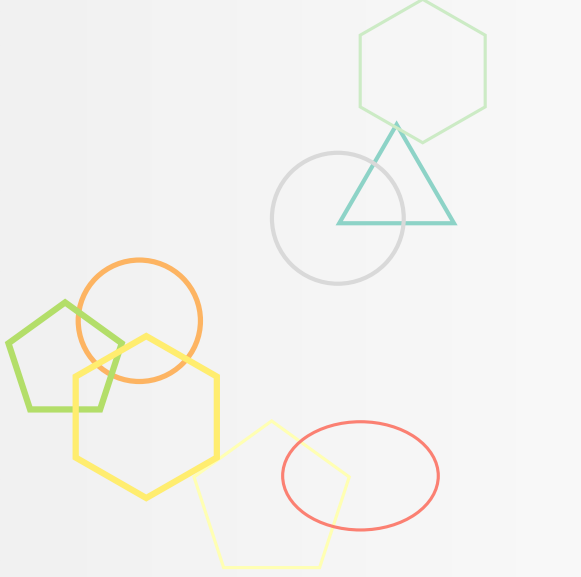[{"shape": "triangle", "thickness": 2, "radius": 0.57, "center": [0.682, 0.67]}, {"shape": "pentagon", "thickness": 1.5, "radius": 0.7, "center": [0.467, 0.13]}, {"shape": "oval", "thickness": 1.5, "radius": 0.67, "center": [0.62, 0.175]}, {"shape": "circle", "thickness": 2.5, "radius": 0.53, "center": [0.24, 0.444]}, {"shape": "pentagon", "thickness": 3, "radius": 0.51, "center": [0.112, 0.373]}, {"shape": "circle", "thickness": 2, "radius": 0.57, "center": [0.581, 0.621]}, {"shape": "hexagon", "thickness": 1.5, "radius": 0.62, "center": [0.727, 0.876]}, {"shape": "hexagon", "thickness": 3, "radius": 0.7, "center": [0.252, 0.277]}]